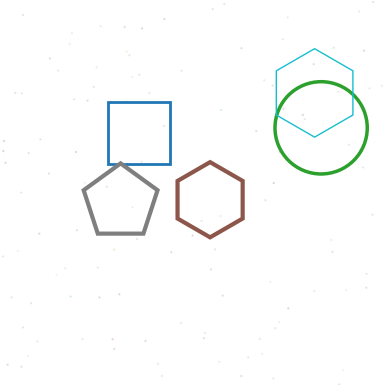[{"shape": "square", "thickness": 2, "radius": 0.4, "center": [0.362, 0.655]}, {"shape": "circle", "thickness": 2.5, "radius": 0.6, "center": [0.834, 0.668]}, {"shape": "hexagon", "thickness": 3, "radius": 0.49, "center": [0.546, 0.481]}, {"shape": "pentagon", "thickness": 3, "radius": 0.5, "center": [0.313, 0.475]}, {"shape": "hexagon", "thickness": 1, "radius": 0.57, "center": [0.817, 0.759]}]